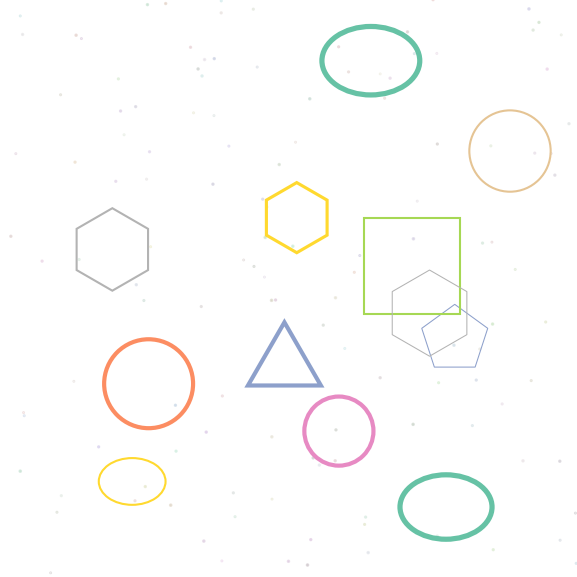[{"shape": "oval", "thickness": 2.5, "radius": 0.4, "center": [0.772, 0.121]}, {"shape": "oval", "thickness": 2.5, "radius": 0.42, "center": [0.642, 0.894]}, {"shape": "circle", "thickness": 2, "radius": 0.38, "center": [0.257, 0.335]}, {"shape": "pentagon", "thickness": 0.5, "radius": 0.3, "center": [0.787, 0.412]}, {"shape": "triangle", "thickness": 2, "radius": 0.36, "center": [0.492, 0.368]}, {"shape": "circle", "thickness": 2, "radius": 0.3, "center": [0.587, 0.253]}, {"shape": "square", "thickness": 1, "radius": 0.41, "center": [0.714, 0.539]}, {"shape": "hexagon", "thickness": 1.5, "radius": 0.3, "center": [0.514, 0.622]}, {"shape": "oval", "thickness": 1, "radius": 0.29, "center": [0.229, 0.165]}, {"shape": "circle", "thickness": 1, "radius": 0.35, "center": [0.883, 0.738]}, {"shape": "hexagon", "thickness": 0.5, "radius": 0.37, "center": [0.744, 0.457]}, {"shape": "hexagon", "thickness": 1, "radius": 0.36, "center": [0.195, 0.567]}]